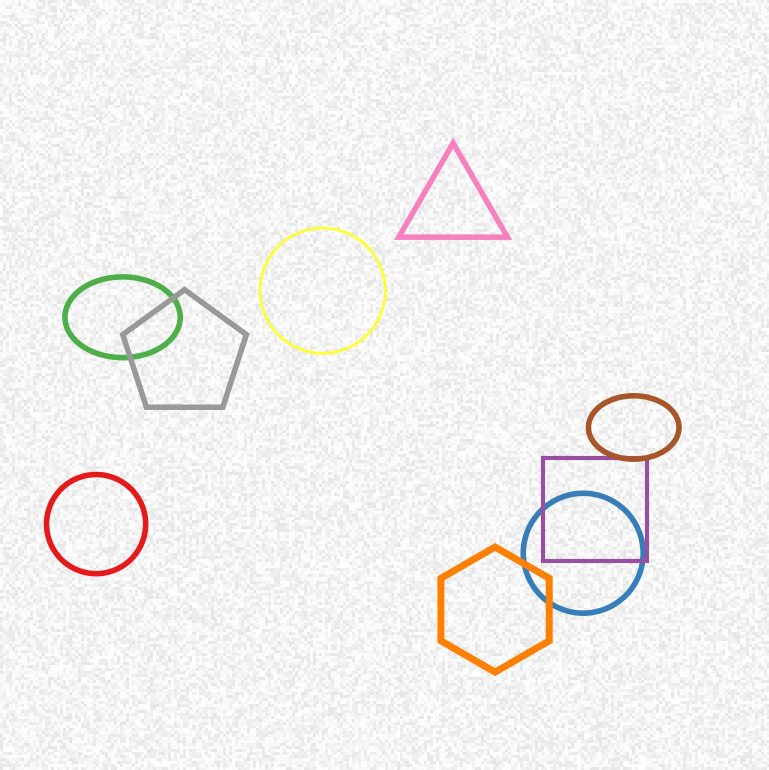[{"shape": "circle", "thickness": 2, "radius": 0.32, "center": [0.125, 0.319]}, {"shape": "circle", "thickness": 2, "radius": 0.39, "center": [0.757, 0.282]}, {"shape": "oval", "thickness": 2, "radius": 0.37, "center": [0.159, 0.588]}, {"shape": "square", "thickness": 1.5, "radius": 0.34, "center": [0.773, 0.339]}, {"shape": "hexagon", "thickness": 2.5, "radius": 0.41, "center": [0.643, 0.208]}, {"shape": "circle", "thickness": 1, "radius": 0.41, "center": [0.419, 0.623]}, {"shape": "oval", "thickness": 2, "radius": 0.29, "center": [0.823, 0.445]}, {"shape": "triangle", "thickness": 2, "radius": 0.41, "center": [0.588, 0.733]}, {"shape": "pentagon", "thickness": 2, "radius": 0.42, "center": [0.24, 0.539]}]